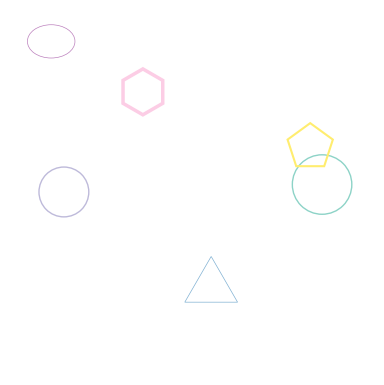[{"shape": "circle", "thickness": 1, "radius": 0.39, "center": [0.837, 0.521]}, {"shape": "circle", "thickness": 1, "radius": 0.32, "center": [0.166, 0.501]}, {"shape": "triangle", "thickness": 0.5, "radius": 0.4, "center": [0.549, 0.255]}, {"shape": "hexagon", "thickness": 2.5, "radius": 0.3, "center": [0.371, 0.761]}, {"shape": "oval", "thickness": 0.5, "radius": 0.31, "center": [0.133, 0.893]}, {"shape": "pentagon", "thickness": 1.5, "radius": 0.31, "center": [0.806, 0.618]}]